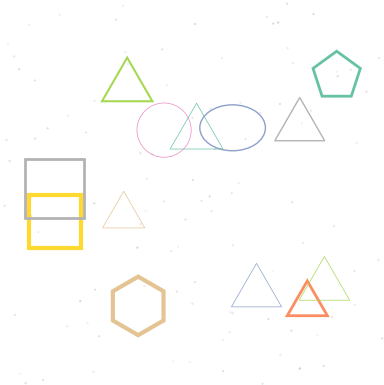[{"shape": "pentagon", "thickness": 2, "radius": 0.32, "center": [0.875, 0.802]}, {"shape": "triangle", "thickness": 0.5, "radius": 0.4, "center": [0.511, 0.653]}, {"shape": "triangle", "thickness": 2, "radius": 0.3, "center": [0.798, 0.21]}, {"shape": "triangle", "thickness": 0.5, "radius": 0.38, "center": [0.666, 0.241]}, {"shape": "oval", "thickness": 1, "radius": 0.43, "center": [0.604, 0.668]}, {"shape": "circle", "thickness": 0.5, "radius": 0.35, "center": [0.426, 0.662]}, {"shape": "triangle", "thickness": 0.5, "radius": 0.38, "center": [0.843, 0.258]}, {"shape": "triangle", "thickness": 1.5, "radius": 0.38, "center": [0.33, 0.775]}, {"shape": "square", "thickness": 3, "radius": 0.34, "center": [0.143, 0.424]}, {"shape": "triangle", "thickness": 0.5, "radius": 0.32, "center": [0.321, 0.44]}, {"shape": "hexagon", "thickness": 3, "radius": 0.38, "center": [0.359, 0.205]}, {"shape": "square", "thickness": 2, "radius": 0.38, "center": [0.142, 0.511]}, {"shape": "triangle", "thickness": 1, "radius": 0.37, "center": [0.779, 0.672]}]